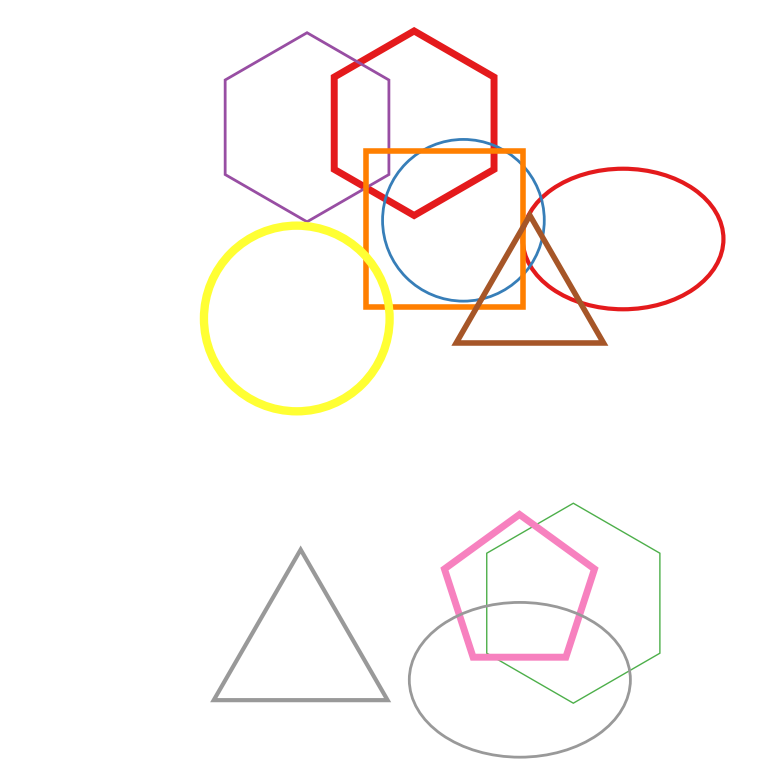[{"shape": "oval", "thickness": 1.5, "radius": 0.65, "center": [0.809, 0.69]}, {"shape": "hexagon", "thickness": 2.5, "radius": 0.6, "center": [0.538, 0.84]}, {"shape": "circle", "thickness": 1, "radius": 0.53, "center": [0.602, 0.714]}, {"shape": "hexagon", "thickness": 0.5, "radius": 0.65, "center": [0.745, 0.217]}, {"shape": "hexagon", "thickness": 1, "radius": 0.61, "center": [0.399, 0.835]}, {"shape": "square", "thickness": 2, "radius": 0.51, "center": [0.577, 0.703]}, {"shape": "circle", "thickness": 3, "radius": 0.6, "center": [0.385, 0.586]}, {"shape": "triangle", "thickness": 2, "radius": 0.55, "center": [0.688, 0.61]}, {"shape": "pentagon", "thickness": 2.5, "radius": 0.51, "center": [0.675, 0.229]}, {"shape": "triangle", "thickness": 1.5, "radius": 0.65, "center": [0.39, 0.156]}, {"shape": "oval", "thickness": 1, "radius": 0.72, "center": [0.675, 0.117]}]